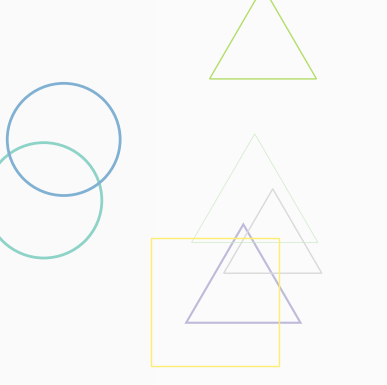[{"shape": "circle", "thickness": 2, "radius": 0.75, "center": [0.113, 0.48]}, {"shape": "triangle", "thickness": 1.5, "radius": 0.85, "center": [0.628, 0.247]}, {"shape": "circle", "thickness": 2, "radius": 0.73, "center": [0.164, 0.638]}, {"shape": "triangle", "thickness": 1, "radius": 0.8, "center": [0.679, 0.875]}, {"shape": "triangle", "thickness": 1, "radius": 0.73, "center": [0.704, 0.363]}, {"shape": "triangle", "thickness": 0.5, "radius": 0.94, "center": [0.657, 0.464]}, {"shape": "square", "thickness": 1, "radius": 0.83, "center": [0.554, 0.216]}]